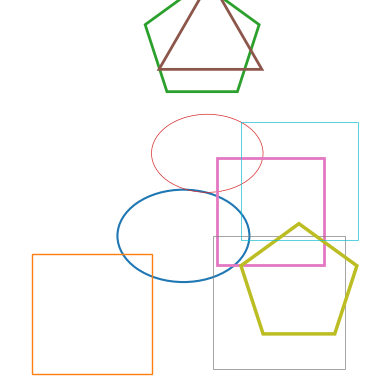[{"shape": "oval", "thickness": 1.5, "radius": 0.86, "center": [0.476, 0.387]}, {"shape": "square", "thickness": 1, "radius": 0.78, "center": [0.24, 0.183]}, {"shape": "pentagon", "thickness": 2, "radius": 0.78, "center": [0.525, 0.888]}, {"shape": "oval", "thickness": 0.5, "radius": 0.72, "center": [0.538, 0.602]}, {"shape": "triangle", "thickness": 2, "radius": 0.77, "center": [0.547, 0.897]}, {"shape": "square", "thickness": 2, "radius": 0.7, "center": [0.703, 0.452]}, {"shape": "square", "thickness": 0.5, "radius": 0.86, "center": [0.725, 0.214]}, {"shape": "pentagon", "thickness": 2.5, "radius": 0.79, "center": [0.776, 0.261]}, {"shape": "square", "thickness": 0.5, "radius": 0.76, "center": [0.778, 0.53]}]